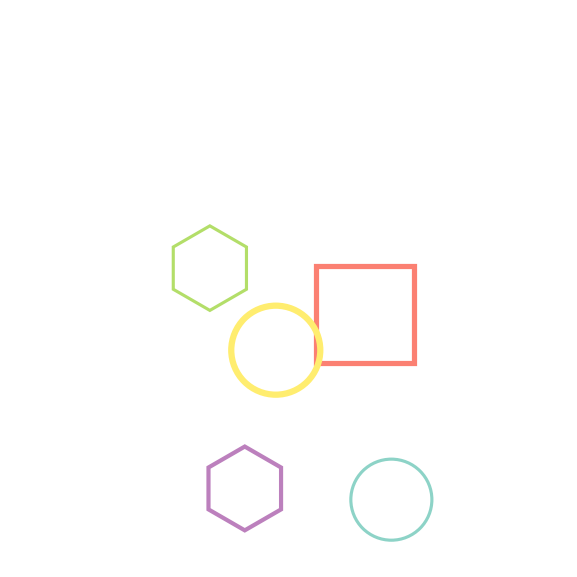[{"shape": "circle", "thickness": 1.5, "radius": 0.35, "center": [0.678, 0.134]}, {"shape": "square", "thickness": 2.5, "radius": 0.42, "center": [0.632, 0.454]}, {"shape": "hexagon", "thickness": 1.5, "radius": 0.37, "center": [0.363, 0.535]}, {"shape": "hexagon", "thickness": 2, "radius": 0.36, "center": [0.424, 0.153]}, {"shape": "circle", "thickness": 3, "radius": 0.39, "center": [0.478, 0.393]}]